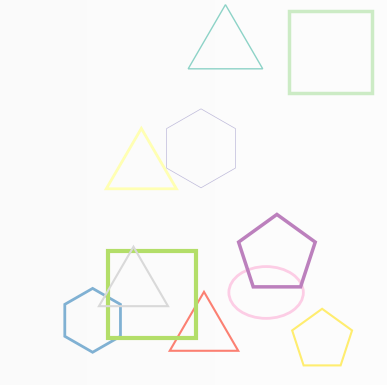[{"shape": "triangle", "thickness": 1, "radius": 0.56, "center": [0.582, 0.877]}, {"shape": "triangle", "thickness": 2, "radius": 0.52, "center": [0.365, 0.562]}, {"shape": "hexagon", "thickness": 0.5, "radius": 0.51, "center": [0.519, 0.615]}, {"shape": "triangle", "thickness": 1.5, "radius": 0.51, "center": [0.526, 0.14]}, {"shape": "hexagon", "thickness": 2, "radius": 0.41, "center": [0.239, 0.168]}, {"shape": "square", "thickness": 3, "radius": 0.57, "center": [0.392, 0.236]}, {"shape": "oval", "thickness": 2, "radius": 0.48, "center": [0.687, 0.24]}, {"shape": "triangle", "thickness": 1.5, "radius": 0.51, "center": [0.344, 0.256]}, {"shape": "pentagon", "thickness": 2.5, "radius": 0.52, "center": [0.715, 0.339]}, {"shape": "square", "thickness": 2.5, "radius": 0.54, "center": [0.853, 0.865]}, {"shape": "pentagon", "thickness": 1.5, "radius": 0.41, "center": [0.831, 0.117]}]